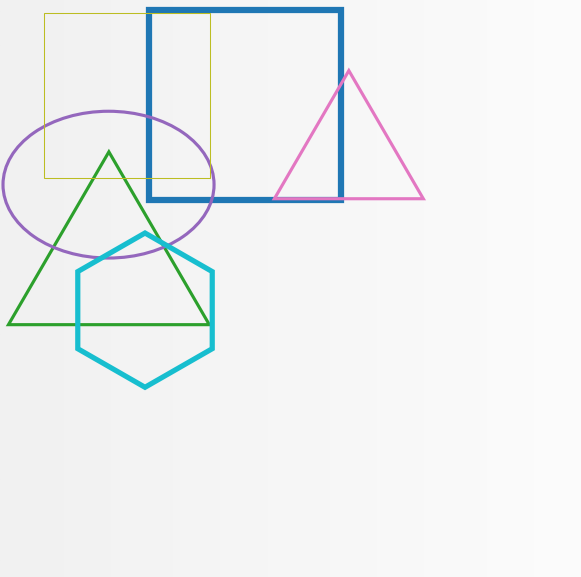[{"shape": "square", "thickness": 3, "radius": 0.82, "center": [0.422, 0.817]}, {"shape": "triangle", "thickness": 1.5, "radius": 1.0, "center": [0.187, 0.537]}, {"shape": "oval", "thickness": 1.5, "radius": 0.91, "center": [0.187, 0.679]}, {"shape": "triangle", "thickness": 1.5, "radius": 0.74, "center": [0.6, 0.729]}, {"shape": "square", "thickness": 0.5, "radius": 0.71, "center": [0.219, 0.834]}, {"shape": "hexagon", "thickness": 2.5, "radius": 0.67, "center": [0.249, 0.462]}]